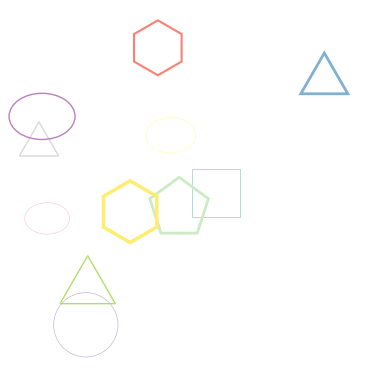[{"shape": "square", "thickness": 0.5, "radius": 0.31, "center": [0.56, 0.499]}, {"shape": "oval", "thickness": 0.5, "radius": 0.33, "center": [0.444, 0.649]}, {"shape": "circle", "thickness": 0.5, "radius": 0.42, "center": [0.223, 0.156]}, {"shape": "hexagon", "thickness": 1.5, "radius": 0.36, "center": [0.41, 0.876]}, {"shape": "triangle", "thickness": 2, "radius": 0.35, "center": [0.842, 0.792]}, {"shape": "triangle", "thickness": 1, "radius": 0.41, "center": [0.228, 0.253]}, {"shape": "oval", "thickness": 0.5, "radius": 0.29, "center": [0.123, 0.433]}, {"shape": "triangle", "thickness": 1, "radius": 0.3, "center": [0.101, 0.624]}, {"shape": "oval", "thickness": 1, "radius": 0.43, "center": [0.109, 0.698]}, {"shape": "pentagon", "thickness": 2, "radius": 0.4, "center": [0.465, 0.459]}, {"shape": "hexagon", "thickness": 2.5, "radius": 0.4, "center": [0.338, 0.45]}]